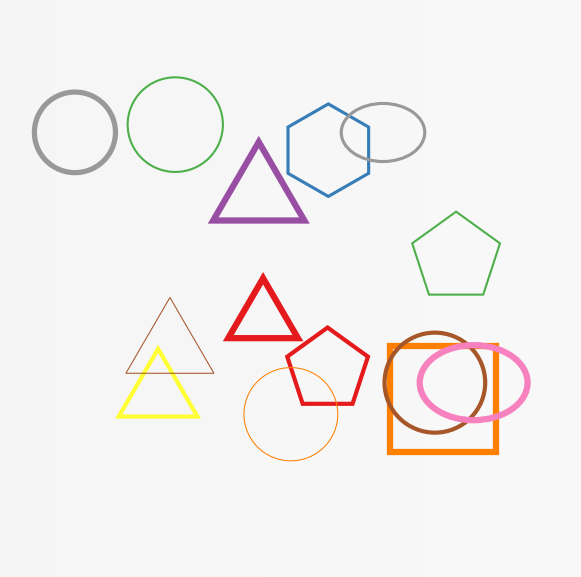[{"shape": "triangle", "thickness": 3, "radius": 0.35, "center": [0.453, 0.448]}, {"shape": "pentagon", "thickness": 2, "radius": 0.36, "center": [0.564, 0.359]}, {"shape": "hexagon", "thickness": 1.5, "radius": 0.4, "center": [0.565, 0.739]}, {"shape": "circle", "thickness": 1, "radius": 0.41, "center": [0.302, 0.783]}, {"shape": "pentagon", "thickness": 1, "radius": 0.4, "center": [0.785, 0.553]}, {"shape": "triangle", "thickness": 3, "radius": 0.45, "center": [0.445, 0.663]}, {"shape": "square", "thickness": 3, "radius": 0.46, "center": [0.762, 0.308]}, {"shape": "circle", "thickness": 0.5, "radius": 0.4, "center": [0.5, 0.282]}, {"shape": "triangle", "thickness": 2, "radius": 0.39, "center": [0.272, 0.317]}, {"shape": "circle", "thickness": 2, "radius": 0.43, "center": [0.748, 0.337]}, {"shape": "triangle", "thickness": 0.5, "radius": 0.44, "center": [0.292, 0.397]}, {"shape": "oval", "thickness": 3, "radius": 0.46, "center": [0.815, 0.336]}, {"shape": "circle", "thickness": 2.5, "radius": 0.35, "center": [0.129, 0.77]}, {"shape": "oval", "thickness": 1.5, "radius": 0.36, "center": [0.659, 0.77]}]